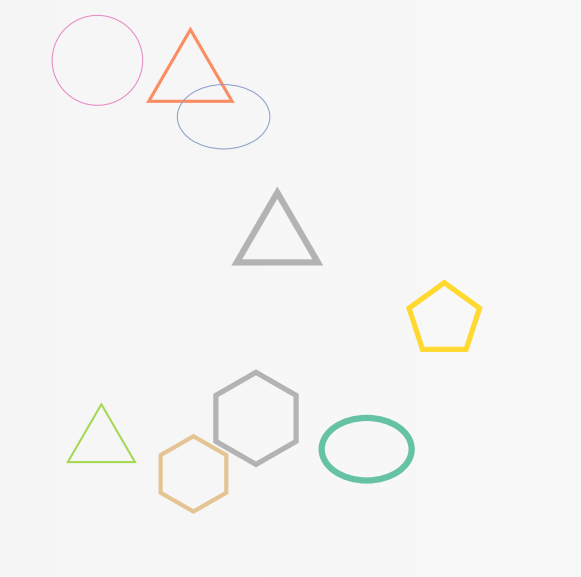[{"shape": "oval", "thickness": 3, "radius": 0.39, "center": [0.631, 0.221]}, {"shape": "triangle", "thickness": 1.5, "radius": 0.41, "center": [0.328, 0.865]}, {"shape": "oval", "thickness": 0.5, "radius": 0.4, "center": [0.385, 0.797]}, {"shape": "circle", "thickness": 0.5, "radius": 0.39, "center": [0.168, 0.895]}, {"shape": "triangle", "thickness": 1, "radius": 0.33, "center": [0.174, 0.232]}, {"shape": "pentagon", "thickness": 2.5, "radius": 0.32, "center": [0.764, 0.446]}, {"shape": "hexagon", "thickness": 2, "radius": 0.33, "center": [0.333, 0.178]}, {"shape": "triangle", "thickness": 3, "radius": 0.4, "center": [0.477, 0.585]}, {"shape": "hexagon", "thickness": 2.5, "radius": 0.4, "center": [0.44, 0.275]}]